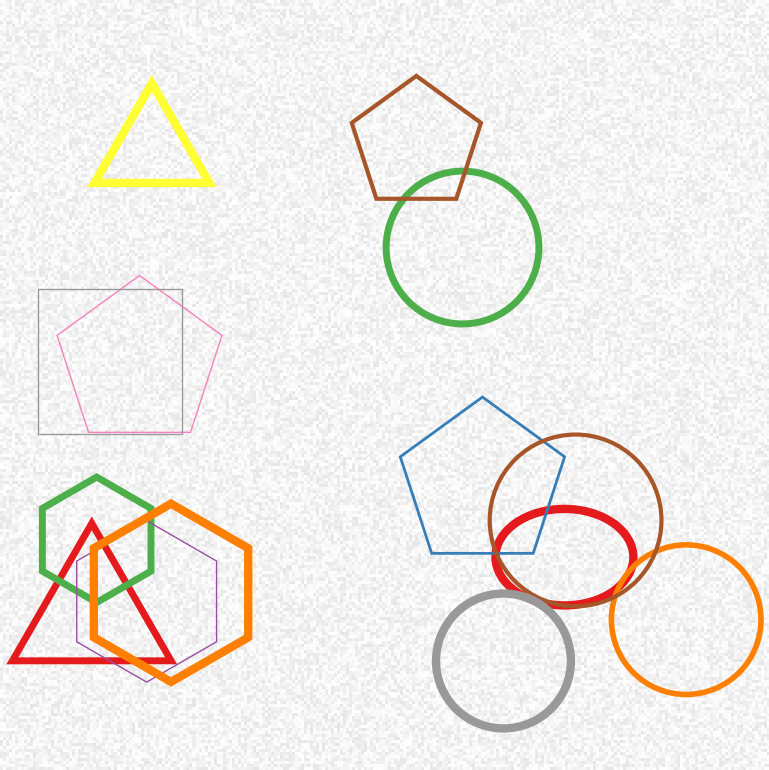[{"shape": "oval", "thickness": 3, "radius": 0.45, "center": [0.733, 0.276]}, {"shape": "triangle", "thickness": 2.5, "radius": 0.59, "center": [0.119, 0.201]}, {"shape": "pentagon", "thickness": 1, "radius": 0.56, "center": [0.627, 0.372]}, {"shape": "circle", "thickness": 2.5, "radius": 0.5, "center": [0.601, 0.679]}, {"shape": "hexagon", "thickness": 2.5, "radius": 0.41, "center": [0.126, 0.299]}, {"shape": "hexagon", "thickness": 0.5, "radius": 0.52, "center": [0.19, 0.219]}, {"shape": "circle", "thickness": 2, "radius": 0.49, "center": [0.891, 0.195]}, {"shape": "hexagon", "thickness": 3, "radius": 0.58, "center": [0.222, 0.23]}, {"shape": "triangle", "thickness": 3, "radius": 0.43, "center": [0.197, 0.806]}, {"shape": "circle", "thickness": 1.5, "radius": 0.56, "center": [0.748, 0.324]}, {"shape": "pentagon", "thickness": 1.5, "radius": 0.44, "center": [0.541, 0.813]}, {"shape": "pentagon", "thickness": 0.5, "radius": 0.56, "center": [0.181, 0.53]}, {"shape": "circle", "thickness": 3, "radius": 0.44, "center": [0.654, 0.142]}, {"shape": "square", "thickness": 0.5, "radius": 0.47, "center": [0.143, 0.531]}]